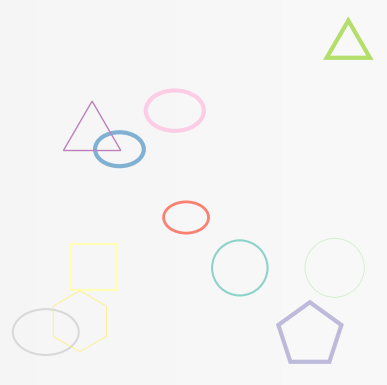[{"shape": "circle", "thickness": 1.5, "radius": 0.36, "center": [0.619, 0.304]}, {"shape": "square", "thickness": 1.5, "radius": 0.3, "center": [0.242, 0.308]}, {"shape": "pentagon", "thickness": 3, "radius": 0.43, "center": [0.8, 0.129]}, {"shape": "oval", "thickness": 2, "radius": 0.29, "center": [0.48, 0.435]}, {"shape": "oval", "thickness": 3, "radius": 0.31, "center": [0.308, 0.612]}, {"shape": "triangle", "thickness": 3, "radius": 0.32, "center": [0.899, 0.882]}, {"shape": "oval", "thickness": 3, "radius": 0.37, "center": [0.451, 0.713]}, {"shape": "oval", "thickness": 1.5, "radius": 0.43, "center": [0.118, 0.137]}, {"shape": "triangle", "thickness": 1, "radius": 0.43, "center": [0.238, 0.652]}, {"shape": "circle", "thickness": 0.5, "radius": 0.38, "center": [0.864, 0.304]}, {"shape": "hexagon", "thickness": 0.5, "radius": 0.4, "center": [0.206, 0.166]}]